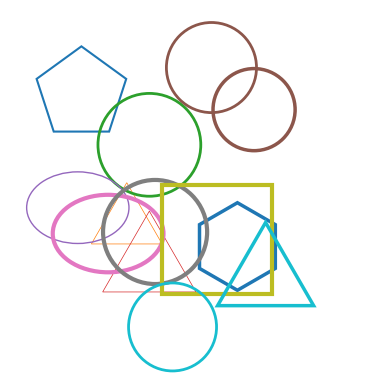[{"shape": "hexagon", "thickness": 2.5, "radius": 0.57, "center": [0.617, 0.36]}, {"shape": "pentagon", "thickness": 1.5, "radius": 0.61, "center": [0.211, 0.757]}, {"shape": "triangle", "thickness": 0.5, "radius": 0.53, "center": [0.329, 0.419]}, {"shape": "circle", "thickness": 2, "radius": 0.67, "center": [0.388, 0.624]}, {"shape": "triangle", "thickness": 0.5, "radius": 0.7, "center": [0.388, 0.312]}, {"shape": "oval", "thickness": 1, "radius": 0.66, "center": [0.202, 0.461]}, {"shape": "circle", "thickness": 2.5, "radius": 0.53, "center": [0.66, 0.715]}, {"shape": "circle", "thickness": 2, "radius": 0.59, "center": [0.549, 0.825]}, {"shape": "oval", "thickness": 3, "radius": 0.72, "center": [0.281, 0.393]}, {"shape": "circle", "thickness": 3, "radius": 0.68, "center": [0.403, 0.397]}, {"shape": "square", "thickness": 3, "radius": 0.71, "center": [0.563, 0.378]}, {"shape": "triangle", "thickness": 2.5, "radius": 0.72, "center": [0.69, 0.278]}, {"shape": "circle", "thickness": 2, "radius": 0.57, "center": [0.448, 0.151]}]